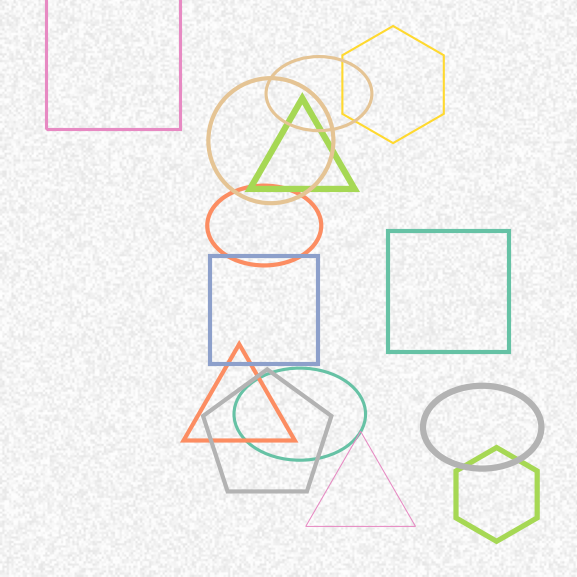[{"shape": "oval", "thickness": 1.5, "radius": 0.57, "center": [0.519, 0.282]}, {"shape": "square", "thickness": 2, "radius": 0.52, "center": [0.776, 0.494]}, {"shape": "oval", "thickness": 2, "radius": 0.49, "center": [0.458, 0.609]}, {"shape": "triangle", "thickness": 2, "radius": 0.56, "center": [0.414, 0.292]}, {"shape": "square", "thickness": 2, "radius": 0.47, "center": [0.457, 0.463]}, {"shape": "square", "thickness": 1.5, "radius": 0.58, "center": [0.196, 0.892]}, {"shape": "triangle", "thickness": 0.5, "radius": 0.55, "center": [0.624, 0.142]}, {"shape": "hexagon", "thickness": 2.5, "radius": 0.41, "center": [0.86, 0.143]}, {"shape": "triangle", "thickness": 3, "radius": 0.52, "center": [0.523, 0.724]}, {"shape": "hexagon", "thickness": 1, "radius": 0.51, "center": [0.681, 0.853]}, {"shape": "oval", "thickness": 1.5, "radius": 0.46, "center": [0.552, 0.837]}, {"shape": "circle", "thickness": 2, "radius": 0.54, "center": [0.469, 0.756]}, {"shape": "oval", "thickness": 3, "radius": 0.51, "center": [0.835, 0.259]}, {"shape": "pentagon", "thickness": 2, "radius": 0.58, "center": [0.463, 0.243]}]